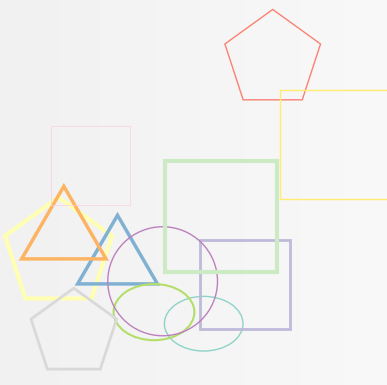[{"shape": "oval", "thickness": 1, "radius": 0.51, "center": [0.526, 0.159]}, {"shape": "pentagon", "thickness": 3, "radius": 0.73, "center": [0.151, 0.342]}, {"shape": "square", "thickness": 2, "radius": 0.58, "center": [0.632, 0.262]}, {"shape": "pentagon", "thickness": 1, "radius": 0.65, "center": [0.704, 0.846]}, {"shape": "triangle", "thickness": 2.5, "radius": 0.59, "center": [0.303, 0.322]}, {"shape": "triangle", "thickness": 2.5, "radius": 0.63, "center": [0.165, 0.39]}, {"shape": "oval", "thickness": 1.5, "radius": 0.52, "center": [0.397, 0.189]}, {"shape": "square", "thickness": 0.5, "radius": 0.51, "center": [0.233, 0.569]}, {"shape": "pentagon", "thickness": 2, "radius": 0.58, "center": [0.19, 0.135]}, {"shape": "circle", "thickness": 1, "radius": 0.71, "center": [0.42, 0.269]}, {"shape": "square", "thickness": 3, "radius": 0.72, "center": [0.571, 0.438]}, {"shape": "square", "thickness": 1, "radius": 0.71, "center": [0.865, 0.624]}]